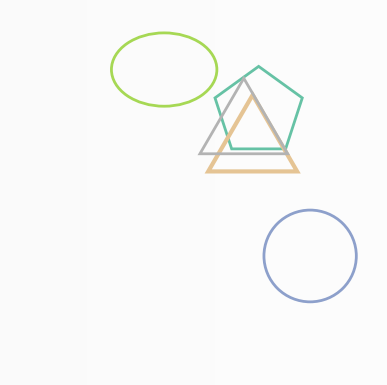[{"shape": "pentagon", "thickness": 2, "radius": 0.59, "center": [0.667, 0.709]}, {"shape": "circle", "thickness": 2, "radius": 0.6, "center": [0.8, 0.335]}, {"shape": "oval", "thickness": 2, "radius": 0.68, "center": [0.424, 0.819]}, {"shape": "triangle", "thickness": 3, "radius": 0.66, "center": [0.652, 0.621]}, {"shape": "triangle", "thickness": 2, "radius": 0.65, "center": [0.629, 0.666]}]